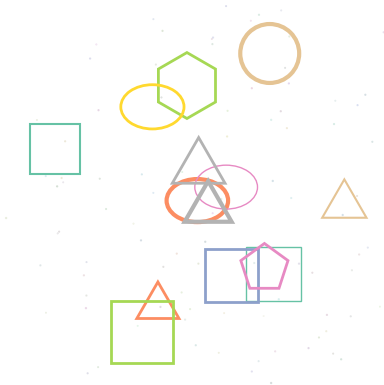[{"shape": "square", "thickness": 1.5, "radius": 0.33, "center": [0.142, 0.612]}, {"shape": "square", "thickness": 1, "radius": 0.35, "center": [0.71, 0.288]}, {"shape": "oval", "thickness": 3, "radius": 0.4, "center": [0.513, 0.479]}, {"shape": "triangle", "thickness": 2, "radius": 0.32, "center": [0.41, 0.204]}, {"shape": "square", "thickness": 2, "radius": 0.34, "center": [0.602, 0.284]}, {"shape": "pentagon", "thickness": 2, "radius": 0.32, "center": [0.687, 0.303]}, {"shape": "oval", "thickness": 1, "radius": 0.41, "center": [0.587, 0.514]}, {"shape": "square", "thickness": 2, "radius": 0.4, "center": [0.369, 0.138]}, {"shape": "hexagon", "thickness": 2, "radius": 0.43, "center": [0.486, 0.778]}, {"shape": "oval", "thickness": 2, "radius": 0.41, "center": [0.396, 0.723]}, {"shape": "circle", "thickness": 3, "radius": 0.38, "center": [0.701, 0.861]}, {"shape": "triangle", "thickness": 1.5, "radius": 0.33, "center": [0.894, 0.468]}, {"shape": "triangle", "thickness": 2, "radius": 0.4, "center": [0.516, 0.564]}, {"shape": "triangle", "thickness": 3, "radius": 0.35, "center": [0.541, 0.459]}]